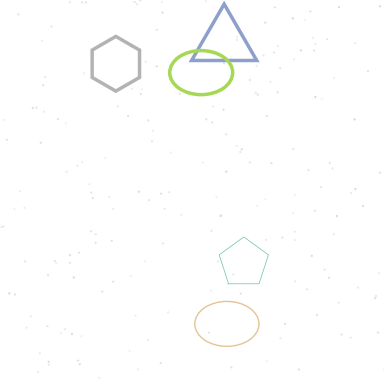[{"shape": "pentagon", "thickness": 0.5, "radius": 0.34, "center": [0.633, 0.317]}, {"shape": "triangle", "thickness": 2.5, "radius": 0.49, "center": [0.582, 0.892]}, {"shape": "oval", "thickness": 2.5, "radius": 0.41, "center": [0.523, 0.811]}, {"shape": "oval", "thickness": 1, "radius": 0.42, "center": [0.589, 0.159]}, {"shape": "hexagon", "thickness": 2.5, "radius": 0.36, "center": [0.301, 0.834]}]